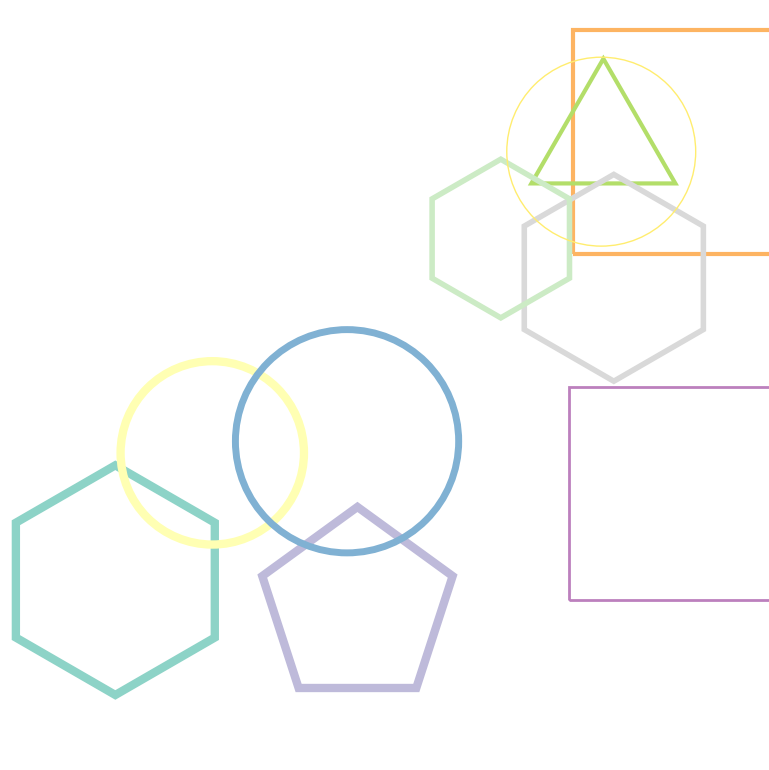[{"shape": "hexagon", "thickness": 3, "radius": 0.75, "center": [0.15, 0.247]}, {"shape": "circle", "thickness": 3, "radius": 0.6, "center": [0.276, 0.412]}, {"shape": "pentagon", "thickness": 3, "radius": 0.65, "center": [0.464, 0.212]}, {"shape": "circle", "thickness": 2.5, "radius": 0.72, "center": [0.451, 0.427]}, {"shape": "square", "thickness": 1.5, "radius": 0.73, "center": [0.889, 0.816]}, {"shape": "triangle", "thickness": 1.5, "radius": 0.54, "center": [0.784, 0.816]}, {"shape": "hexagon", "thickness": 2, "radius": 0.67, "center": [0.797, 0.639]}, {"shape": "square", "thickness": 1, "radius": 0.69, "center": [0.877, 0.359]}, {"shape": "hexagon", "thickness": 2, "radius": 0.52, "center": [0.65, 0.69]}, {"shape": "circle", "thickness": 0.5, "radius": 0.61, "center": [0.781, 0.803]}]